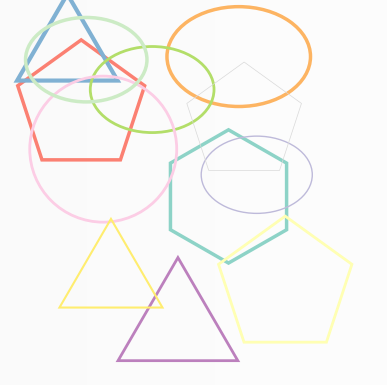[{"shape": "hexagon", "thickness": 2.5, "radius": 0.87, "center": [0.59, 0.49]}, {"shape": "pentagon", "thickness": 2, "radius": 0.9, "center": [0.736, 0.258]}, {"shape": "oval", "thickness": 1, "radius": 0.72, "center": [0.663, 0.546]}, {"shape": "pentagon", "thickness": 2.5, "radius": 0.86, "center": [0.21, 0.724]}, {"shape": "triangle", "thickness": 3, "radius": 0.75, "center": [0.174, 0.866]}, {"shape": "oval", "thickness": 2.5, "radius": 0.93, "center": [0.616, 0.853]}, {"shape": "oval", "thickness": 2, "radius": 0.8, "center": [0.393, 0.767]}, {"shape": "circle", "thickness": 2, "radius": 0.95, "center": [0.266, 0.613]}, {"shape": "pentagon", "thickness": 0.5, "radius": 0.78, "center": [0.63, 0.683]}, {"shape": "triangle", "thickness": 2, "radius": 0.89, "center": [0.459, 0.152]}, {"shape": "oval", "thickness": 2.5, "radius": 0.78, "center": [0.223, 0.845]}, {"shape": "triangle", "thickness": 1.5, "radius": 0.77, "center": [0.286, 0.278]}]